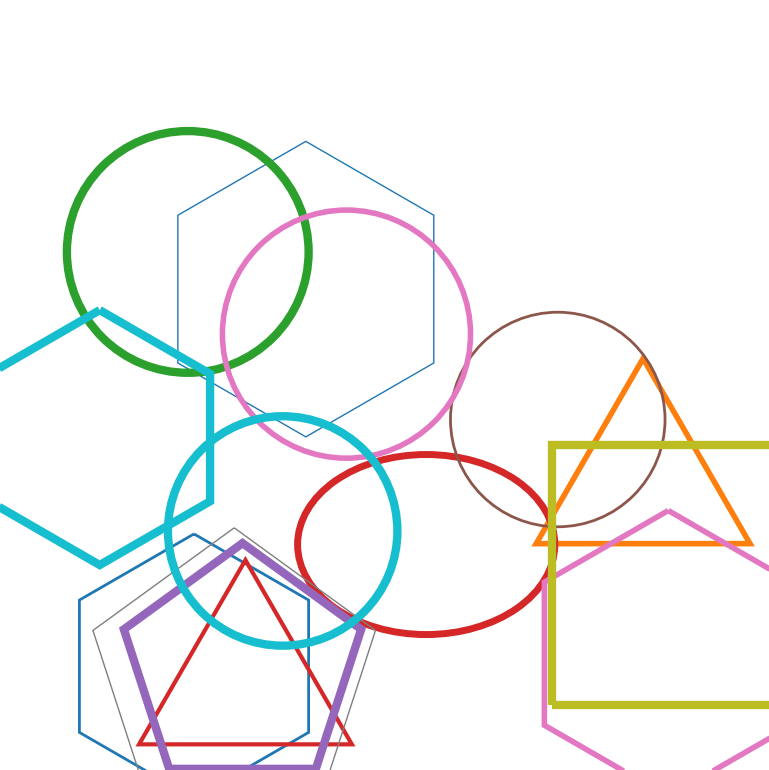[{"shape": "hexagon", "thickness": 0.5, "radius": 0.96, "center": [0.397, 0.625]}, {"shape": "hexagon", "thickness": 1, "radius": 0.86, "center": [0.252, 0.135]}, {"shape": "triangle", "thickness": 2, "radius": 0.8, "center": [0.835, 0.374]}, {"shape": "circle", "thickness": 3, "radius": 0.78, "center": [0.244, 0.673]}, {"shape": "triangle", "thickness": 1.5, "radius": 0.8, "center": [0.319, 0.113]}, {"shape": "oval", "thickness": 2.5, "radius": 0.83, "center": [0.553, 0.293]}, {"shape": "pentagon", "thickness": 3, "radius": 0.81, "center": [0.315, 0.133]}, {"shape": "circle", "thickness": 1, "radius": 0.7, "center": [0.724, 0.455]}, {"shape": "hexagon", "thickness": 2, "radius": 0.93, "center": [0.868, 0.151]}, {"shape": "circle", "thickness": 2, "radius": 0.81, "center": [0.45, 0.566]}, {"shape": "pentagon", "thickness": 0.5, "radius": 0.96, "center": [0.304, 0.122]}, {"shape": "square", "thickness": 3, "radius": 0.84, "center": [0.886, 0.254]}, {"shape": "hexagon", "thickness": 3, "radius": 0.83, "center": [0.129, 0.432]}, {"shape": "circle", "thickness": 3, "radius": 0.74, "center": [0.367, 0.31]}]